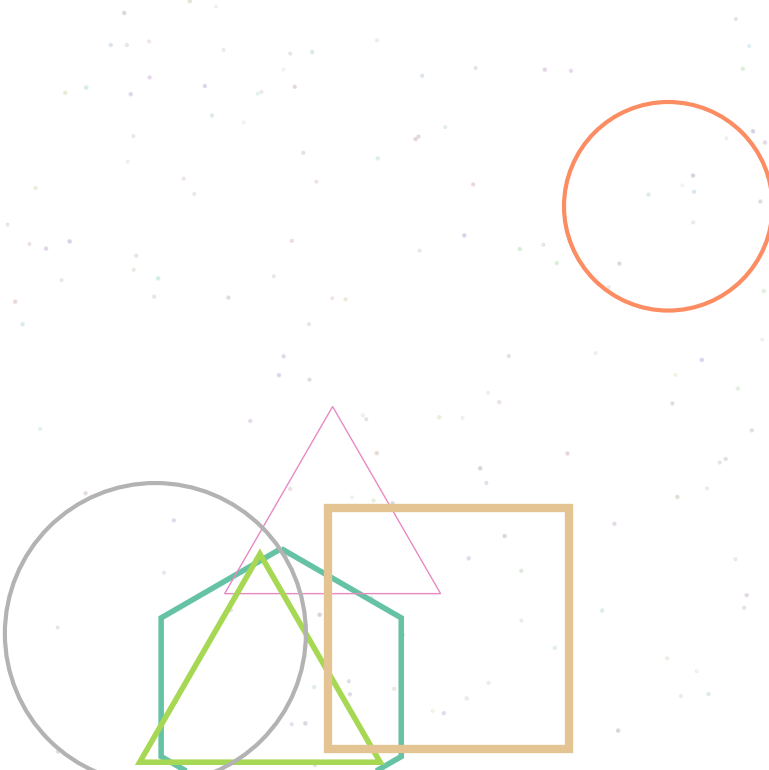[{"shape": "hexagon", "thickness": 2, "radius": 0.9, "center": [0.365, 0.108]}, {"shape": "circle", "thickness": 1.5, "radius": 0.68, "center": [0.868, 0.732]}, {"shape": "triangle", "thickness": 0.5, "radius": 0.81, "center": [0.432, 0.31]}, {"shape": "triangle", "thickness": 2, "radius": 0.9, "center": [0.338, 0.1]}, {"shape": "square", "thickness": 3, "radius": 0.78, "center": [0.583, 0.184]}, {"shape": "circle", "thickness": 1.5, "radius": 0.98, "center": [0.202, 0.177]}]